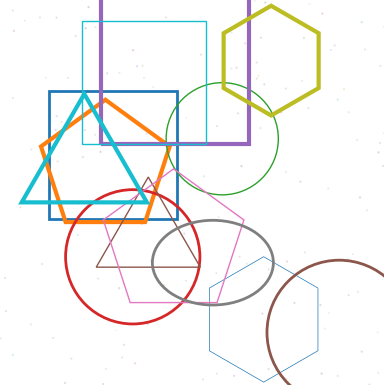[{"shape": "square", "thickness": 2, "radius": 0.83, "center": [0.292, 0.597]}, {"shape": "hexagon", "thickness": 0.5, "radius": 0.81, "center": [0.685, 0.17]}, {"shape": "pentagon", "thickness": 3, "radius": 0.88, "center": [0.274, 0.565]}, {"shape": "circle", "thickness": 1, "radius": 0.73, "center": [0.577, 0.64]}, {"shape": "circle", "thickness": 2, "radius": 0.87, "center": [0.345, 0.333]}, {"shape": "square", "thickness": 3, "radius": 0.96, "center": [0.455, 0.82]}, {"shape": "triangle", "thickness": 1, "radius": 0.78, "center": [0.385, 0.384]}, {"shape": "circle", "thickness": 2, "radius": 0.94, "center": [0.881, 0.137]}, {"shape": "pentagon", "thickness": 1, "radius": 0.96, "center": [0.451, 0.369]}, {"shape": "oval", "thickness": 2, "radius": 0.79, "center": [0.553, 0.318]}, {"shape": "hexagon", "thickness": 3, "radius": 0.71, "center": [0.704, 0.843]}, {"shape": "triangle", "thickness": 3, "radius": 0.94, "center": [0.219, 0.568]}, {"shape": "square", "thickness": 1, "radius": 0.8, "center": [0.374, 0.786]}]